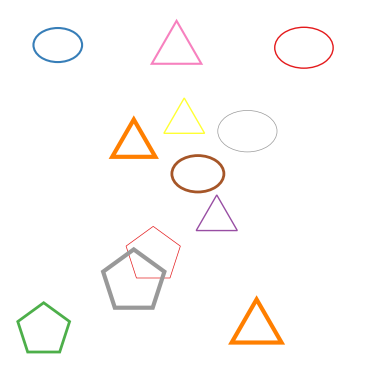[{"shape": "pentagon", "thickness": 0.5, "radius": 0.37, "center": [0.398, 0.338]}, {"shape": "oval", "thickness": 1, "radius": 0.38, "center": [0.789, 0.876]}, {"shape": "oval", "thickness": 1.5, "radius": 0.32, "center": [0.15, 0.883]}, {"shape": "pentagon", "thickness": 2, "radius": 0.35, "center": [0.113, 0.143]}, {"shape": "triangle", "thickness": 1, "radius": 0.31, "center": [0.563, 0.432]}, {"shape": "triangle", "thickness": 3, "radius": 0.37, "center": [0.666, 0.148]}, {"shape": "triangle", "thickness": 3, "radius": 0.32, "center": [0.347, 0.625]}, {"shape": "triangle", "thickness": 1, "radius": 0.31, "center": [0.479, 0.684]}, {"shape": "oval", "thickness": 2, "radius": 0.34, "center": [0.514, 0.549]}, {"shape": "triangle", "thickness": 1.5, "radius": 0.37, "center": [0.459, 0.872]}, {"shape": "oval", "thickness": 0.5, "radius": 0.38, "center": [0.643, 0.659]}, {"shape": "pentagon", "thickness": 3, "radius": 0.42, "center": [0.347, 0.268]}]